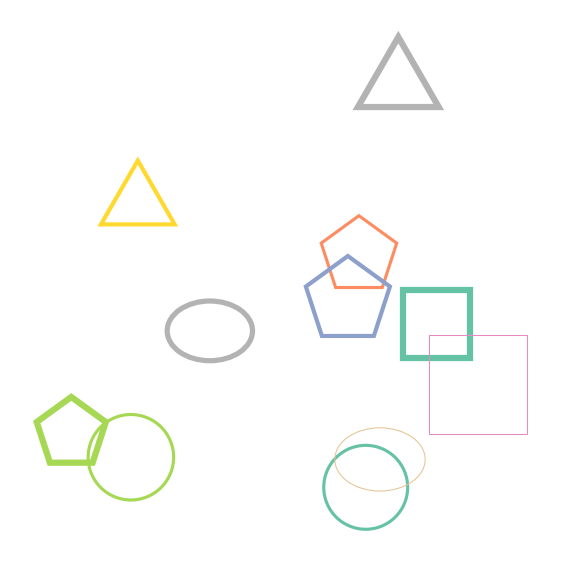[{"shape": "square", "thickness": 3, "radius": 0.29, "center": [0.756, 0.438]}, {"shape": "circle", "thickness": 1.5, "radius": 0.36, "center": [0.633, 0.155]}, {"shape": "pentagon", "thickness": 1.5, "radius": 0.34, "center": [0.622, 0.557]}, {"shape": "pentagon", "thickness": 2, "radius": 0.38, "center": [0.602, 0.479]}, {"shape": "square", "thickness": 0.5, "radius": 0.43, "center": [0.828, 0.334]}, {"shape": "pentagon", "thickness": 3, "radius": 0.31, "center": [0.123, 0.249]}, {"shape": "circle", "thickness": 1.5, "radius": 0.37, "center": [0.227, 0.207]}, {"shape": "triangle", "thickness": 2, "radius": 0.37, "center": [0.239, 0.647]}, {"shape": "oval", "thickness": 0.5, "radius": 0.39, "center": [0.658, 0.204]}, {"shape": "triangle", "thickness": 3, "radius": 0.4, "center": [0.69, 0.854]}, {"shape": "oval", "thickness": 2.5, "radius": 0.37, "center": [0.363, 0.426]}]